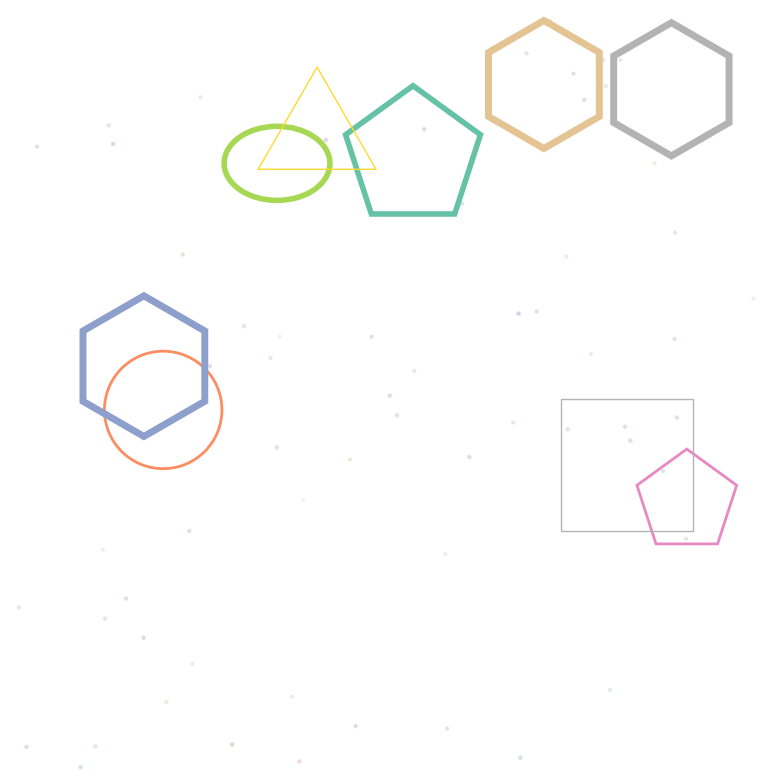[{"shape": "pentagon", "thickness": 2, "radius": 0.46, "center": [0.536, 0.797]}, {"shape": "circle", "thickness": 1, "radius": 0.38, "center": [0.212, 0.468]}, {"shape": "hexagon", "thickness": 2.5, "radius": 0.46, "center": [0.187, 0.524]}, {"shape": "pentagon", "thickness": 1, "radius": 0.34, "center": [0.892, 0.349]}, {"shape": "oval", "thickness": 2, "radius": 0.34, "center": [0.36, 0.788]}, {"shape": "triangle", "thickness": 0.5, "radius": 0.44, "center": [0.412, 0.824]}, {"shape": "hexagon", "thickness": 2.5, "radius": 0.42, "center": [0.706, 0.89]}, {"shape": "square", "thickness": 0.5, "radius": 0.43, "center": [0.814, 0.396]}, {"shape": "hexagon", "thickness": 2.5, "radius": 0.43, "center": [0.872, 0.884]}]